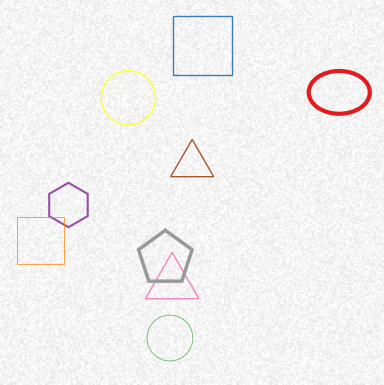[{"shape": "oval", "thickness": 3, "radius": 0.4, "center": [0.881, 0.76]}, {"shape": "square", "thickness": 1, "radius": 0.38, "center": [0.526, 0.881]}, {"shape": "circle", "thickness": 0.5, "radius": 0.3, "center": [0.441, 0.122]}, {"shape": "hexagon", "thickness": 1.5, "radius": 0.29, "center": [0.178, 0.468]}, {"shape": "square", "thickness": 0.5, "radius": 0.3, "center": [0.104, 0.375]}, {"shape": "circle", "thickness": 1, "radius": 0.35, "center": [0.334, 0.746]}, {"shape": "triangle", "thickness": 1, "radius": 0.32, "center": [0.499, 0.573]}, {"shape": "triangle", "thickness": 1, "radius": 0.4, "center": [0.447, 0.264]}, {"shape": "pentagon", "thickness": 2.5, "radius": 0.37, "center": [0.429, 0.329]}]